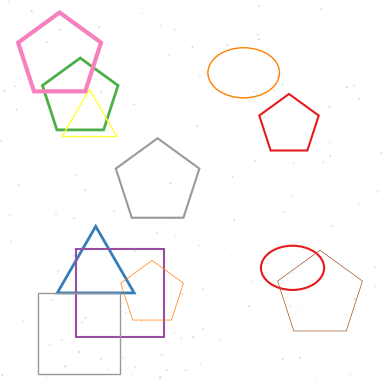[{"shape": "oval", "thickness": 1.5, "radius": 0.41, "center": [0.76, 0.304]}, {"shape": "pentagon", "thickness": 1.5, "radius": 0.41, "center": [0.751, 0.675]}, {"shape": "triangle", "thickness": 2, "radius": 0.58, "center": [0.249, 0.297]}, {"shape": "pentagon", "thickness": 2, "radius": 0.52, "center": [0.208, 0.746]}, {"shape": "square", "thickness": 1.5, "radius": 0.57, "center": [0.311, 0.239]}, {"shape": "pentagon", "thickness": 0.5, "radius": 0.43, "center": [0.395, 0.238]}, {"shape": "oval", "thickness": 1, "radius": 0.46, "center": [0.633, 0.811]}, {"shape": "triangle", "thickness": 1, "radius": 0.41, "center": [0.232, 0.686]}, {"shape": "pentagon", "thickness": 0.5, "radius": 0.58, "center": [0.831, 0.234]}, {"shape": "pentagon", "thickness": 3, "radius": 0.57, "center": [0.155, 0.854]}, {"shape": "pentagon", "thickness": 1.5, "radius": 0.57, "center": [0.409, 0.527]}, {"shape": "square", "thickness": 1, "radius": 0.53, "center": [0.205, 0.134]}]